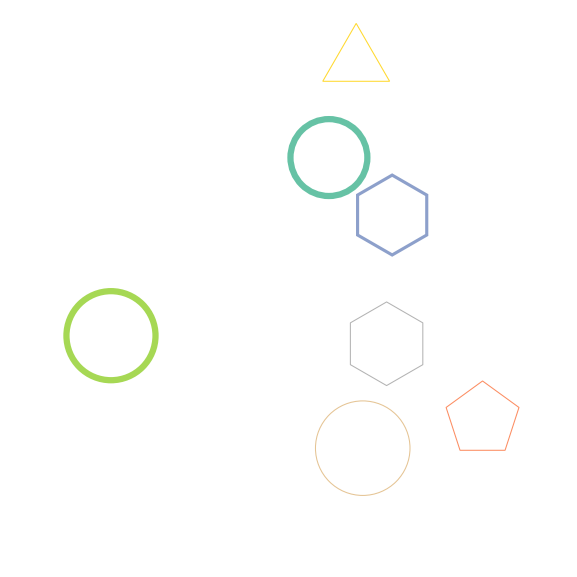[{"shape": "circle", "thickness": 3, "radius": 0.33, "center": [0.57, 0.726]}, {"shape": "pentagon", "thickness": 0.5, "radius": 0.33, "center": [0.836, 0.273]}, {"shape": "hexagon", "thickness": 1.5, "radius": 0.35, "center": [0.679, 0.627]}, {"shape": "circle", "thickness": 3, "radius": 0.39, "center": [0.192, 0.418]}, {"shape": "triangle", "thickness": 0.5, "radius": 0.33, "center": [0.617, 0.892]}, {"shape": "circle", "thickness": 0.5, "radius": 0.41, "center": [0.628, 0.223]}, {"shape": "hexagon", "thickness": 0.5, "radius": 0.36, "center": [0.669, 0.404]}]